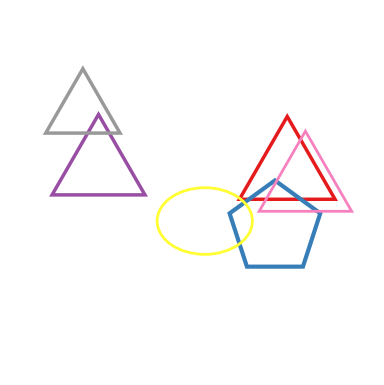[{"shape": "triangle", "thickness": 2.5, "radius": 0.72, "center": [0.746, 0.554]}, {"shape": "pentagon", "thickness": 3, "radius": 0.62, "center": [0.714, 0.408]}, {"shape": "triangle", "thickness": 2.5, "radius": 0.7, "center": [0.256, 0.563]}, {"shape": "oval", "thickness": 2, "radius": 0.62, "center": [0.532, 0.426]}, {"shape": "triangle", "thickness": 2, "radius": 0.69, "center": [0.793, 0.521]}, {"shape": "triangle", "thickness": 2.5, "radius": 0.56, "center": [0.215, 0.71]}]